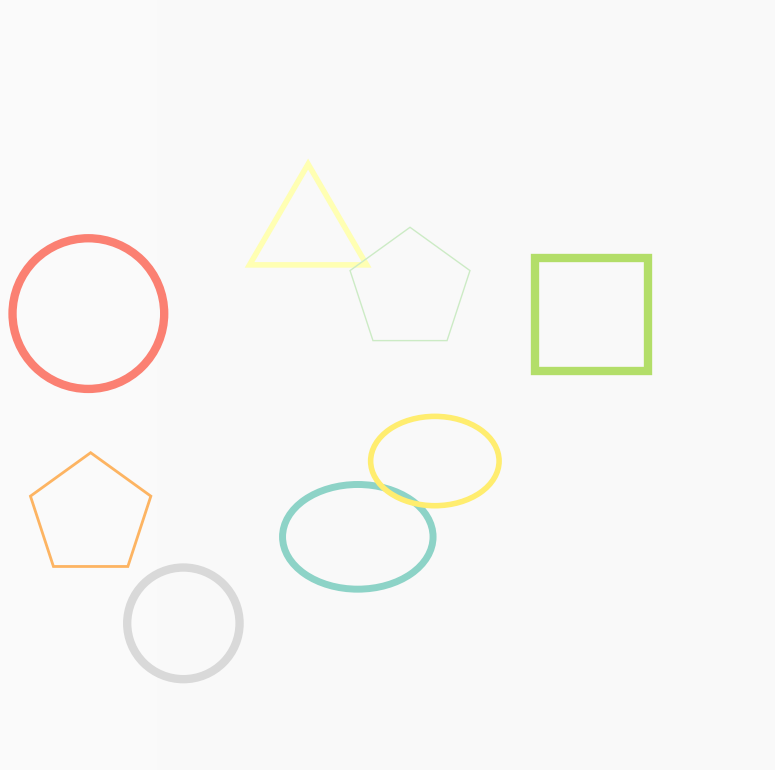[{"shape": "oval", "thickness": 2.5, "radius": 0.49, "center": [0.462, 0.303]}, {"shape": "triangle", "thickness": 2, "radius": 0.44, "center": [0.398, 0.7]}, {"shape": "circle", "thickness": 3, "radius": 0.49, "center": [0.114, 0.593]}, {"shape": "pentagon", "thickness": 1, "radius": 0.41, "center": [0.117, 0.33]}, {"shape": "square", "thickness": 3, "radius": 0.37, "center": [0.763, 0.592]}, {"shape": "circle", "thickness": 3, "radius": 0.36, "center": [0.237, 0.19]}, {"shape": "pentagon", "thickness": 0.5, "radius": 0.41, "center": [0.529, 0.623]}, {"shape": "oval", "thickness": 2, "radius": 0.41, "center": [0.561, 0.401]}]